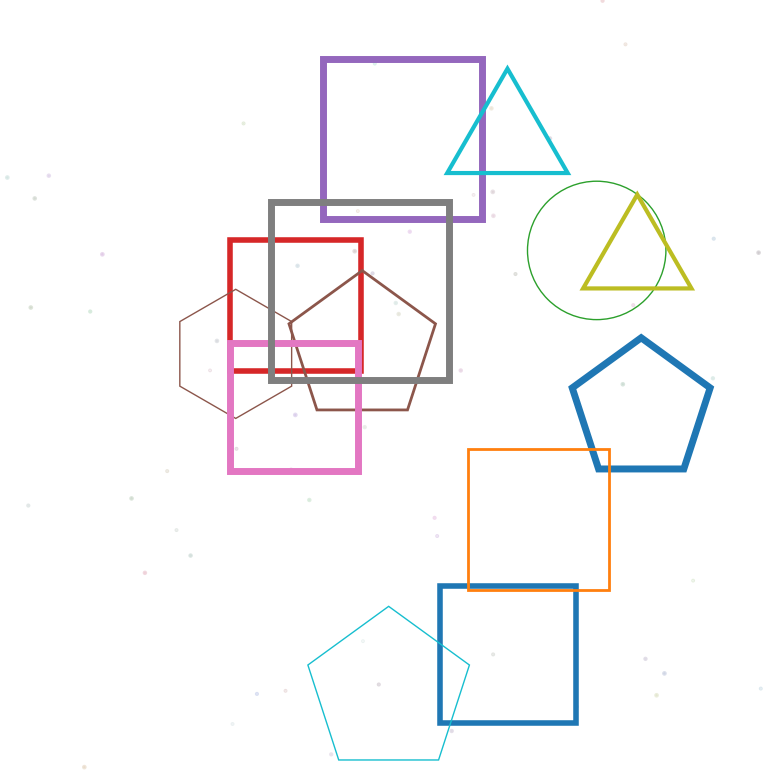[{"shape": "square", "thickness": 2, "radius": 0.44, "center": [0.66, 0.15]}, {"shape": "pentagon", "thickness": 2.5, "radius": 0.47, "center": [0.833, 0.467]}, {"shape": "square", "thickness": 1, "radius": 0.46, "center": [0.699, 0.325]}, {"shape": "circle", "thickness": 0.5, "radius": 0.45, "center": [0.775, 0.675]}, {"shape": "square", "thickness": 2, "radius": 0.42, "center": [0.383, 0.603]}, {"shape": "square", "thickness": 2.5, "radius": 0.52, "center": [0.523, 0.819]}, {"shape": "pentagon", "thickness": 1, "radius": 0.5, "center": [0.47, 0.549]}, {"shape": "hexagon", "thickness": 0.5, "radius": 0.42, "center": [0.306, 0.54]}, {"shape": "square", "thickness": 2.5, "radius": 0.42, "center": [0.382, 0.472]}, {"shape": "square", "thickness": 2.5, "radius": 0.58, "center": [0.468, 0.622]}, {"shape": "triangle", "thickness": 1.5, "radius": 0.41, "center": [0.828, 0.666]}, {"shape": "pentagon", "thickness": 0.5, "radius": 0.55, "center": [0.505, 0.102]}, {"shape": "triangle", "thickness": 1.5, "radius": 0.45, "center": [0.659, 0.82]}]